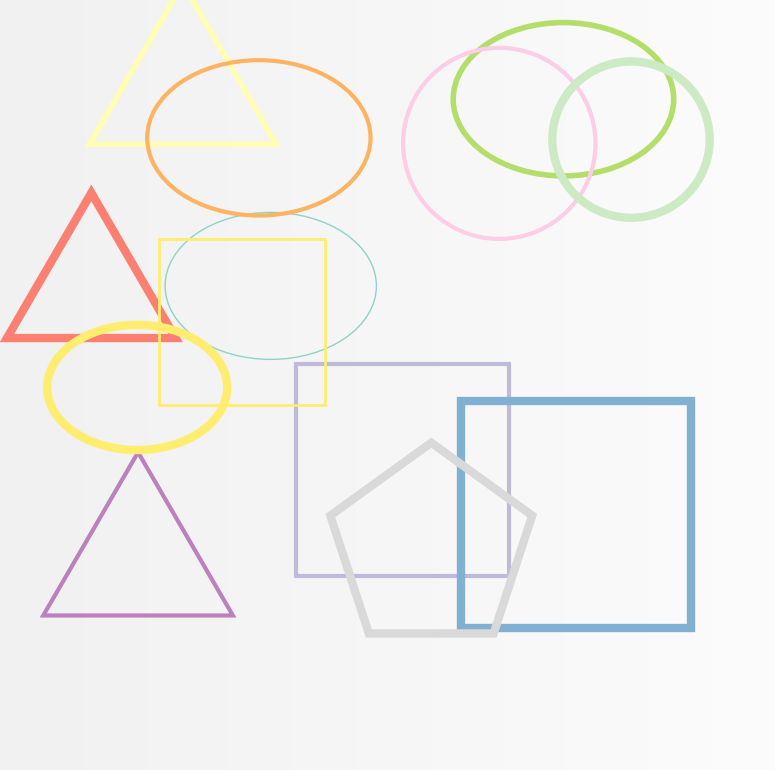[{"shape": "oval", "thickness": 0.5, "radius": 0.68, "center": [0.349, 0.629]}, {"shape": "triangle", "thickness": 2, "radius": 0.7, "center": [0.236, 0.882]}, {"shape": "square", "thickness": 1.5, "radius": 0.69, "center": [0.52, 0.39]}, {"shape": "triangle", "thickness": 3, "radius": 0.63, "center": [0.118, 0.624]}, {"shape": "square", "thickness": 3, "radius": 0.74, "center": [0.743, 0.332]}, {"shape": "oval", "thickness": 1.5, "radius": 0.72, "center": [0.334, 0.821]}, {"shape": "oval", "thickness": 2, "radius": 0.71, "center": [0.727, 0.871]}, {"shape": "circle", "thickness": 1.5, "radius": 0.62, "center": [0.644, 0.814]}, {"shape": "pentagon", "thickness": 3, "radius": 0.68, "center": [0.556, 0.288]}, {"shape": "triangle", "thickness": 1.5, "radius": 0.71, "center": [0.178, 0.271]}, {"shape": "circle", "thickness": 3, "radius": 0.51, "center": [0.814, 0.819]}, {"shape": "square", "thickness": 1, "radius": 0.54, "center": [0.312, 0.582]}, {"shape": "oval", "thickness": 3, "radius": 0.58, "center": [0.177, 0.497]}]